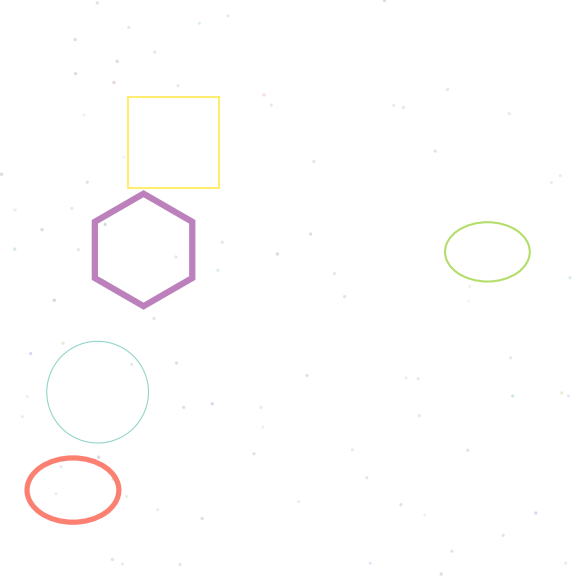[{"shape": "circle", "thickness": 0.5, "radius": 0.44, "center": [0.169, 0.32]}, {"shape": "oval", "thickness": 2.5, "radius": 0.4, "center": [0.126, 0.151]}, {"shape": "oval", "thickness": 1, "radius": 0.37, "center": [0.844, 0.563]}, {"shape": "hexagon", "thickness": 3, "radius": 0.49, "center": [0.249, 0.566]}, {"shape": "square", "thickness": 1, "radius": 0.39, "center": [0.301, 0.752]}]